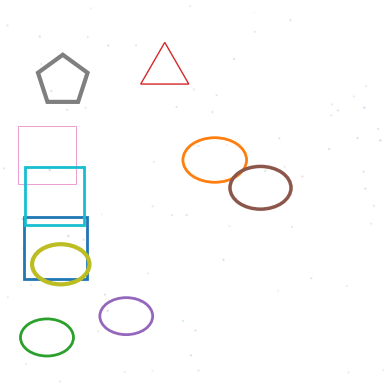[{"shape": "square", "thickness": 2, "radius": 0.4, "center": [0.144, 0.356]}, {"shape": "oval", "thickness": 2, "radius": 0.41, "center": [0.558, 0.584]}, {"shape": "oval", "thickness": 2, "radius": 0.34, "center": [0.122, 0.123]}, {"shape": "triangle", "thickness": 1, "radius": 0.36, "center": [0.428, 0.818]}, {"shape": "oval", "thickness": 2, "radius": 0.34, "center": [0.328, 0.179]}, {"shape": "oval", "thickness": 2.5, "radius": 0.4, "center": [0.677, 0.512]}, {"shape": "square", "thickness": 0.5, "radius": 0.38, "center": [0.123, 0.597]}, {"shape": "pentagon", "thickness": 3, "radius": 0.34, "center": [0.163, 0.79]}, {"shape": "oval", "thickness": 3, "radius": 0.37, "center": [0.158, 0.314]}, {"shape": "square", "thickness": 2, "radius": 0.38, "center": [0.142, 0.492]}]